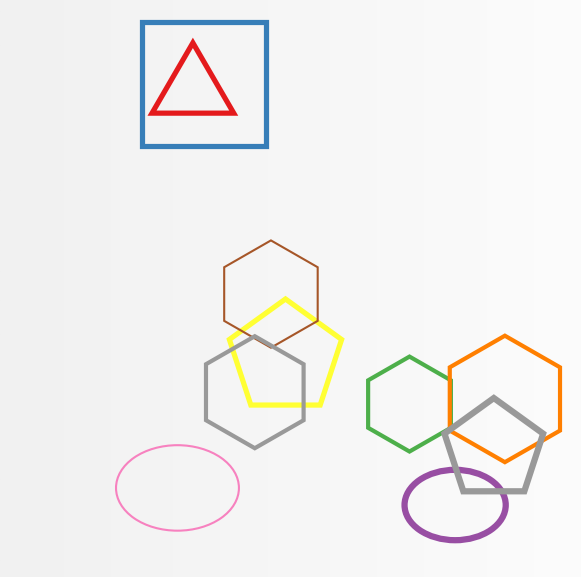[{"shape": "triangle", "thickness": 2.5, "radius": 0.41, "center": [0.332, 0.844]}, {"shape": "square", "thickness": 2.5, "radius": 0.54, "center": [0.351, 0.854]}, {"shape": "hexagon", "thickness": 2, "radius": 0.41, "center": [0.705, 0.299]}, {"shape": "oval", "thickness": 3, "radius": 0.44, "center": [0.783, 0.125]}, {"shape": "hexagon", "thickness": 2, "radius": 0.55, "center": [0.869, 0.308]}, {"shape": "pentagon", "thickness": 2.5, "radius": 0.51, "center": [0.491, 0.38]}, {"shape": "hexagon", "thickness": 1, "radius": 0.46, "center": [0.466, 0.49]}, {"shape": "oval", "thickness": 1, "radius": 0.53, "center": [0.305, 0.154]}, {"shape": "hexagon", "thickness": 2, "radius": 0.48, "center": [0.438, 0.32]}, {"shape": "pentagon", "thickness": 3, "radius": 0.45, "center": [0.85, 0.221]}]